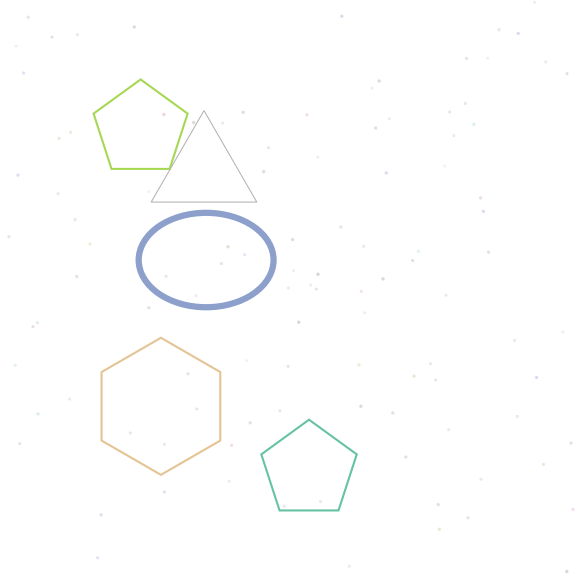[{"shape": "pentagon", "thickness": 1, "radius": 0.43, "center": [0.535, 0.186]}, {"shape": "oval", "thickness": 3, "radius": 0.58, "center": [0.357, 0.549]}, {"shape": "pentagon", "thickness": 1, "radius": 0.43, "center": [0.243, 0.776]}, {"shape": "hexagon", "thickness": 1, "radius": 0.59, "center": [0.279, 0.296]}, {"shape": "triangle", "thickness": 0.5, "radius": 0.53, "center": [0.353, 0.702]}]